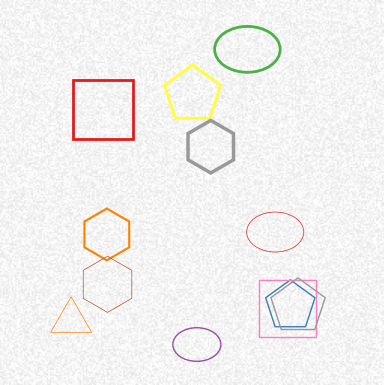[{"shape": "oval", "thickness": 0.5, "radius": 0.37, "center": [0.715, 0.397]}, {"shape": "square", "thickness": 2, "radius": 0.39, "center": [0.268, 0.716]}, {"shape": "pentagon", "thickness": 1, "radius": 0.34, "center": [0.754, 0.206]}, {"shape": "oval", "thickness": 2, "radius": 0.43, "center": [0.643, 0.872]}, {"shape": "oval", "thickness": 1, "radius": 0.31, "center": [0.511, 0.105]}, {"shape": "hexagon", "thickness": 1.5, "radius": 0.34, "center": [0.277, 0.391]}, {"shape": "triangle", "thickness": 0.5, "radius": 0.31, "center": [0.185, 0.168]}, {"shape": "pentagon", "thickness": 2, "radius": 0.38, "center": [0.5, 0.755]}, {"shape": "hexagon", "thickness": 0.5, "radius": 0.36, "center": [0.279, 0.261]}, {"shape": "square", "thickness": 1, "radius": 0.37, "center": [0.747, 0.199]}, {"shape": "hexagon", "thickness": 2.5, "radius": 0.34, "center": [0.547, 0.619]}, {"shape": "pentagon", "thickness": 1, "radius": 0.37, "center": [0.774, 0.204]}]